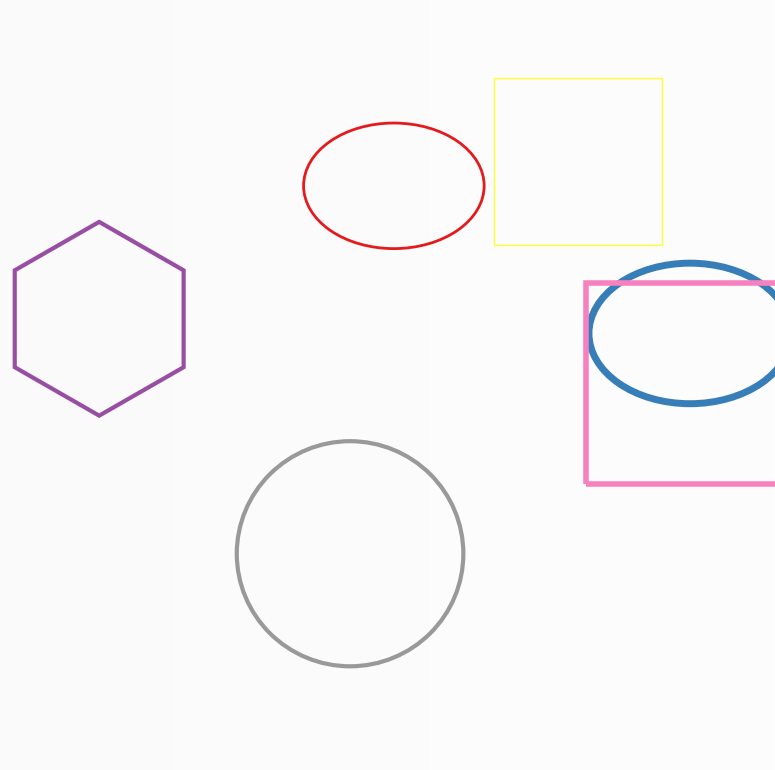[{"shape": "oval", "thickness": 1, "radius": 0.58, "center": [0.508, 0.759]}, {"shape": "oval", "thickness": 2.5, "radius": 0.65, "center": [0.89, 0.567]}, {"shape": "hexagon", "thickness": 1.5, "radius": 0.63, "center": [0.128, 0.586]}, {"shape": "square", "thickness": 0.5, "radius": 0.54, "center": [0.745, 0.791]}, {"shape": "square", "thickness": 2, "radius": 0.65, "center": [0.887, 0.502]}, {"shape": "circle", "thickness": 1.5, "radius": 0.73, "center": [0.452, 0.281]}]